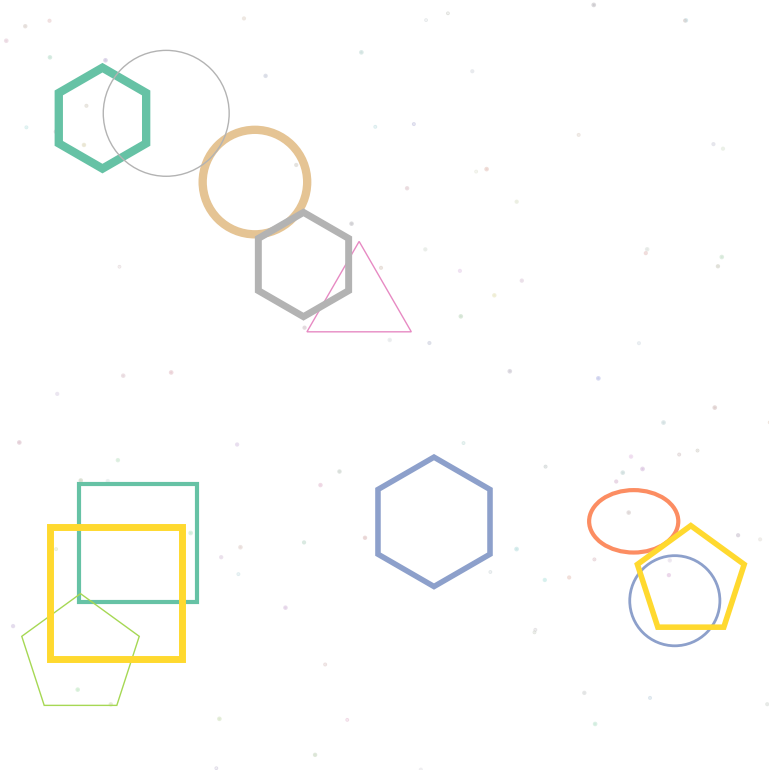[{"shape": "hexagon", "thickness": 3, "radius": 0.33, "center": [0.133, 0.847]}, {"shape": "square", "thickness": 1.5, "radius": 0.38, "center": [0.179, 0.295]}, {"shape": "oval", "thickness": 1.5, "radius": 0.29, "center": [0.823, 0.323]}, {"shape": "circle", "thickness": 1, "radius": 0.29, "center": [0.876, 0.22]}, {"shape": "hexagon", "thickness": 2, "radius": 0.42, "center": [0.564, 0.322]}, {"shape": "triangle", "thickness": 0.5, "radius": 0.39, "center": [0.466, 0.608]}, {"shape": "pentagon", "thickness": 0.5, "radius": 0.4, "center": [0.105, 0.149]}, {"shape": "pentagon", "thickness": 2, "radius": 0.36, "center": [0.897, 0.244]}, {"shape": "square", "thickness": 2.5, "radius": 0.43, "center": [0.151, 0.23]}, {"shape": "circle", "thickness": 3, "radius": 0.34, "center": [0.331, 0.764]}, {"shape": "hexagon", "thickness": 2.5, "radius": 0.34, "center": [0.394, 0.656]}, {"shape": "circle", "thickness": 0.5, "radius": 0.41, "center": [0.216, 0.853]}]